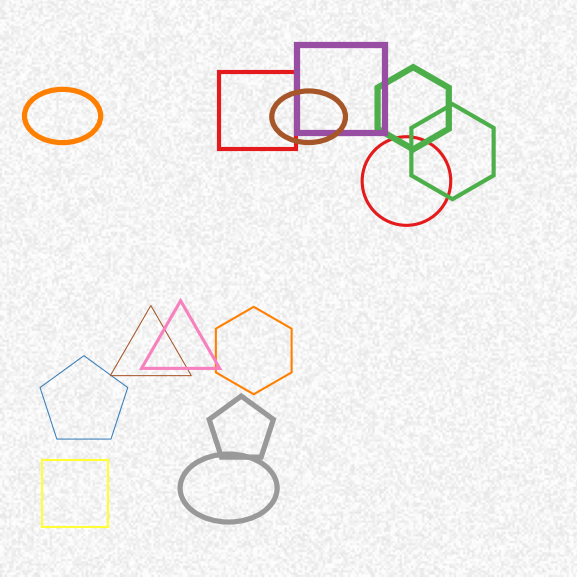[{"shape": "circle", "thickness": 1.5, "radius": 0.38, "center": [0.704, 0.686]}, {"shape": "square", "thickness": 2, "radius": 0.33, "center": [0.445, 0.807]}, {"shape": "pentagon", "thickness": 0.5, "radius": 0.4, "center": [0.145, 0.303]}, {"shape": "hexagon", "thickness": 3, "radius": 0.36, "center": [0.715, 0.812]}, {"shape": "hexagon", "thickness": 2, "radius": 0.41, "center": [0.784, 0.737]}, {"shape": "square", "thickness": 3, "radius": 0.38, "center": [0.591, 0.845]}, {"shape": "hexagon", "thickness": 1, "radius": 0.38, "center": [0.439, 0.392]}, {"shape": "oval", "thickness": 2.5, "radius": 0.33, "center": [0.108, 0.798]}, {"shape": "square", "thickness": 1, "radius": 0.29, "center": [0.13, 0.144]}, {"shape": "oval", "thickness": 2.5, "radius": 0.32, "center": [0.534, 0.797]}, {"shape": "triangle", "thickness": 0.5, "radius": 0.4, "center": [0.261, 0.389]}, {"shape": "triangle", "thickness": 1.5, "radius": 0.39, "center": [0.313, 0.4]}, {"shape": "oval", "thickness": 2.5, "radius": 0.42, "center": [0.396, 0.154]}, {"shape": "pentagon", "thickness": 2.5, "radius": 0.29, "center": [0.418, 0.255]}]